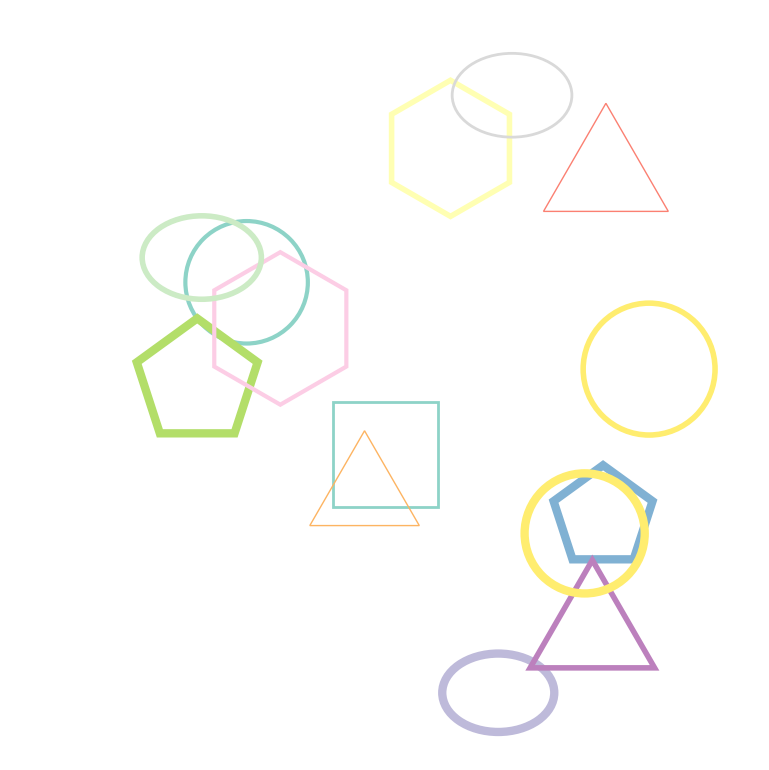[{"shape": "circle", "thickness": 1.5, "radius": 0.4, "center": [0.32, 0.633]}, {"shape": "square", "thickness": 1, "radius": 0.34, "center": [0.501, 0.409]}, {"shape": "hexagon", "thickness": 2, "radius": 0.44, "center": [0.585, 0.807]}, {"shape": "oval", "thickness": 3, "radius": 0.36, "center": [0.647, 0.1]}, {"shape": "triangle", "thickness": 0.5, "radius": 0.47, "center": [0.787, 0.772]}, {"shape": "pentagon", "thickness": 3, "radius": 0.34, "center": [0.783, 0.328]}, {"shape": "triangle", "thickness": 0.5, "radius": 0.41, "center": [0.473, 0.358]}, {"shape": "pentagon", "thickness": 3, "radius": 0.41, "center": [0.256, 0.504]}, {"shape": "hexagon", "thickness": 1.5, "radius": 0.5, "center": [0.364, 0.573]}, {"shape": "oval", "thickness": 1, "radius": 0.39, "center": [0.665, 0.876]}, {"shape": "triangle", "thickness": 2, "radius": 0.47, "center": [0.769, 0.179]}, {"shape": "oval", "thickness": 2, "radius": 0.39, "center": [0.262, 0.666]}, {"shape": "circle", "thickness": 2, "radius": 0.43, "center": [0.843, 0.521]}, {"shape": "circle", "thickness": 3, "radius": 0.39, "center": [0.759, 0.307]}]